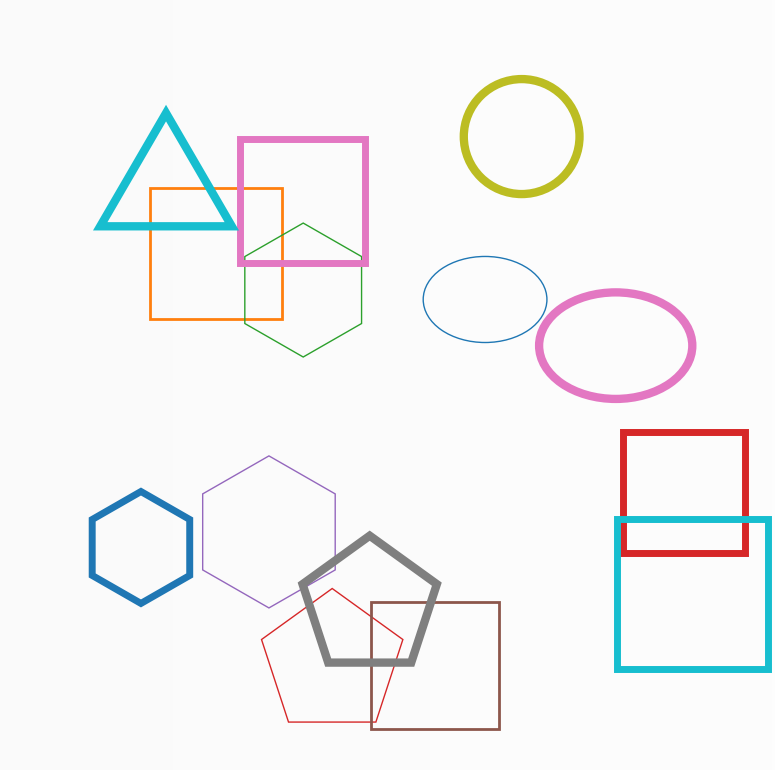[{"shape": "hexagon", "thickness": 2.5, "radius": 0.36, "center": [0.182, 0.289]}, {"shape": "oval", "thickness": 0.5, "radius": 0.4, "center": [0.626, 0.611]}, {"shape": "square", "thickness": 1, "radius": 0.43, "center": [0.279, 0.671]}, {"shape": "hexagon", "thickness": 0.5, "radius": 0.43, "center": [0.391, 0.623]}, {"shape": "square", "thickness": 2.5, "radius": 0.39, "center": [0.882, 0.36]}, {"shape": "pentagon", "thickness": 0.5, "radius": 0.48, "center": [0.429, 0.14]}, {"shape": "hexagon", "thickness": 0.5, "radius": 0.49, "center": [0.347, 0.309]}, {"shape": "square", "thickness": 1, "radius": 0.41, "center": [0.561, 0.136]}, {"shape": "oval", "thickness": 3, "radius": 0.49, "center": [0.794, 0.551]}, {"shape": "square", "thickness": 2.5, "radius": 0.4, "center": [0.39, 0.739]}, {"shape": "pentagon", "thickness": 3, "radius": 0.46, "center": [0.477, 0.213]}, {"shape": "circle", "thickness": 3, "radius": 0.37, "center": [0.673, 0.823]}, {"shape": "square", "thickness": 2.5, "radius": 0.49, "center": [0.893, 0.228]}, {"shape": "triangle", "thickness": 3, "radius": 0.49, "center": [0.214, 0.755]}]